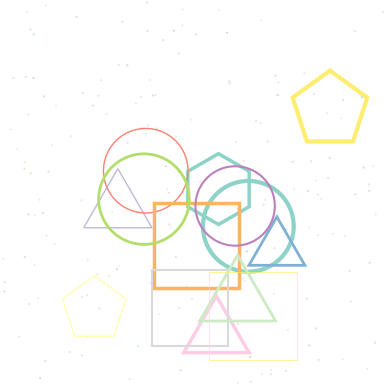[{"shape": "hexagon", "thickness": 2.5, "radius": 0.46, "center": [0.568, 0.509]}, {"shape": "circle", "thickness": 3, "radius": 0.59, "center": [0.645, 0.412]}, {"shape": "pentagon", "thickness": 1, "radius": 0.43, "center": [0.245, 0.197]}, {"shape": "triangle", "thickness": 1, "radius": 0.51, "center": [0.306, 0.46]}, {"shape": "circle", "thickness": 1, "radius": 0.55, "center": [0.379, 0.557]}, {"shape": "triangle", "thickness": 2, "radius": 0.42, "center": [0.719, 0.353]}, {"shape": "square", "thickness": 2.5, "radius": 0.55, "center": [0.511, 0.362]}, {"shape": "circle", "thickness": 2, "radius": 0.59, "center": [0.374, 0.483]}, {"shape": "triangle", "thickness": 2.5, "radius": 0.49, "center": [0.562, 0.133]}, {"shape": "square", "thickness": 1.5, "radius": 0.49, "center": [0.495, 0.199]}, {"shape": "circle", "thickness": 1.5, "radius": 0.52, "center": [0.611, 0.465]}, {"shape": "triangle", "thickness": 2, "radius": 0.57, "center": [0.617, 0.223]}, {"shape": "pentagon", "thickness": 3, "radius": 0.51, "center": [0.857, 0.715]}, {"shape": "square", "thickness": 0.5, "radius": 0.57, "center": [0.657, 0.178]}]